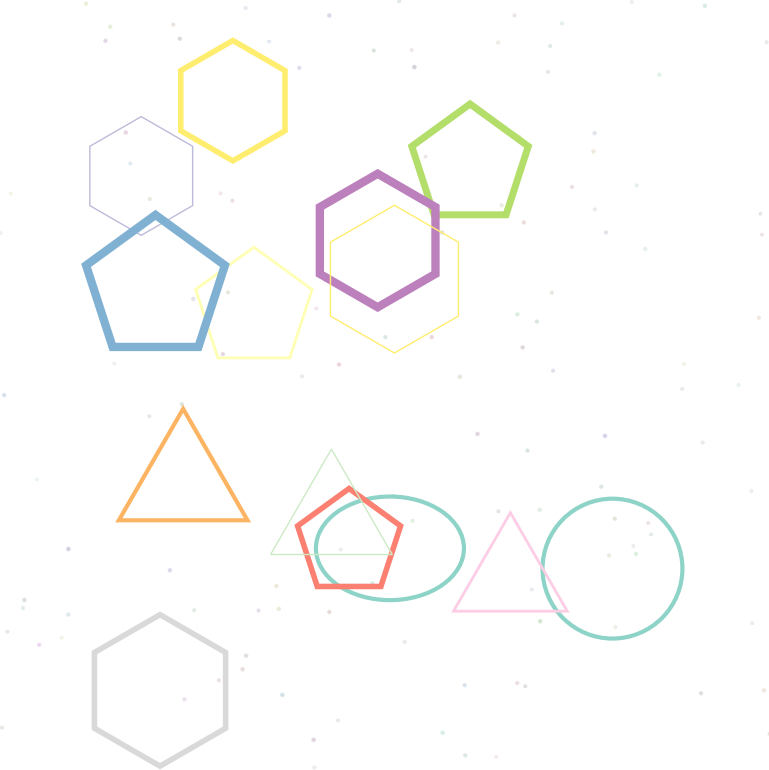[{"shape": "oval", "thickness": 1.5, "radius": 0.48, "center": [0.506, 0.288]}, {"shape": "circle", "thickness": 1.5, "radius": 0.45, "center": [0.795, 0.262]}, {"shape": "pentagon", "thickness": 1, "radius": 0.4, "center": [0.33, 0.599]}, {"shape": "hexagon", "thickness": 0.5, "radius": 0.39, "center": [0.183, 0.771]}, {"shape": "pentagon", "thickness": 2, "radius": 0.35, "center": [0.453, 0.295]}, {"shape": "pentagon", "thickness": 3, "radius": 0.47, "center": [0.202, 0.626]}, {"shape": "triangle", "thickness": 1.5, "radius": 0.48, "center": [0.238, 0.373]}, {"shape": "pentagon", "thickness": 2.5, "radius": 0.4, "center": [0.61, 0.785]}, {"shape": "triangle", "thickness": 1, "radius": 0.43, "center": [0.663, 0.249]}, {"shape": "hexagon", "thickness": 2, "radius": 0.49, "center": [0.208, 0.103]}, {"shape": "hexagon", "thickness": 3, "radius": 0.43, "center": [0.49, 0.688]}, {"shape": "triangle", "thickness": 0.5, "radius": 0.46, "center": [0.43, 0.325]}, {"shape": "hexagon", "thickness": 0.5, "radius": 0.48, "center": [0.512, 0.637]}, {"shape": "hexagon", "thickness": 2, "radius": 0.39, "center": [0.302, 0.869]}]